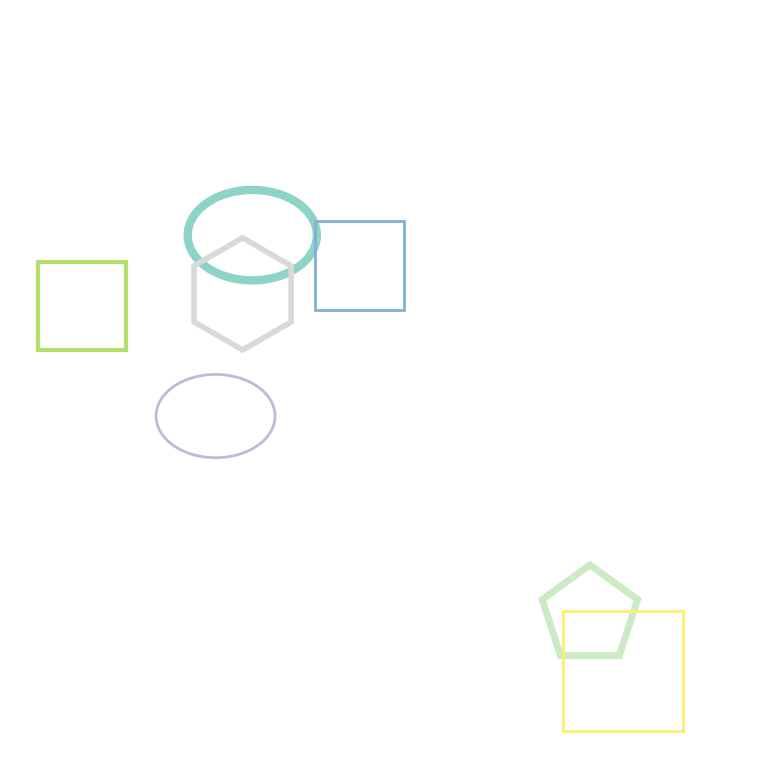[{"shape": "oval", "thickness": 3, "radius": 0.42, "center": [0.328, 0.695]}, {"shape": "oval", "thickness": 1, "radius": 0.39, "center": [0.28, 0.46]}, {"shape": "square", "thickness": 1, "radius": 0.29, "center": [0.467, 0.655]}, {"shape": "square", "thickness": 1.5, "radius": 0.29, "center": [0.106, 0.602]}, {"shape": "hexagon", "thickness": 2, "radius": 0.36, "center": [0.315, 0.618]}, {"shape": "pentagon", "thickness": 2.5, "radius": 0.33, "center": [0.766, 0.201]}, {"shape": "square", "thickness": 1, "radius": 0.39, "center": [0.809, 0.128]}]